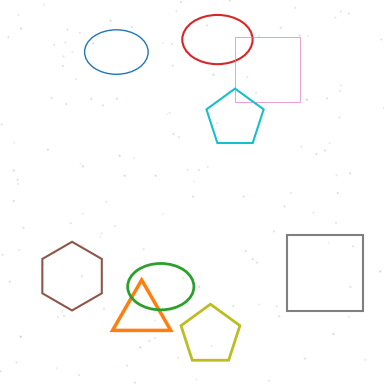[{"shape": "oval", "thickness": 1, "radius": 0.41, "center": [0.302, 0.865]}, {"shape": "triangle", "thickness": 2.5, "radius": 0.44, "center": [0.368, 0.185]}, {"shape": "oval", "thickness": 2, "radius": 0.43, "center": [0.418, 0.255]}, {"shape": "oval", "thickness": 1.5, "radius": 0.46, "center": [0.565, 0.897]}, {"shape": "hexagon", "thickness": 1.5, "radius": 0.45, "center": [0.187, 0.283]}, {"shape": "square", "thickness": 0.5, "radius": 0.42, "center": [0.694, 0.82]}, {"shape": "square", "thickness": 1.5, "radius": 0.49, "center": [0.844, 0.291]}, {"shape": "pentagon", "thickness": 2, "radius": 0.4, "center": [0.547, 0.129]}, {"shape": "pentagon", "thickness": 1.5, "radius": 0.39, "center": [0.611, 0.692]}]